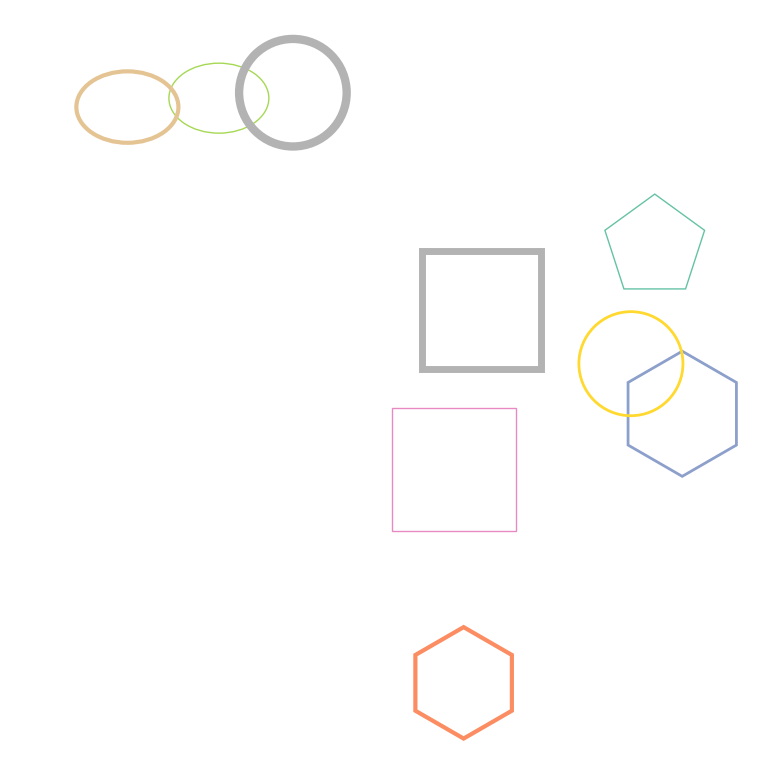[{"shape": "pentagon", "thickness": 0.5, "radius": 0.34, "center": [0.85, 0.68]}, {"shape": "hexagon", "thickness": 1.5, "radius": 0.36, "center": [0.602, 0.113]}, {"shape": "hexagon", "thickness": 1, "radius": 0.41, "center": [0.886, 0.463]}, {"shape": "square", "thickness": 0.5, "radius": 0.4, "center": [0.589, 0.39]}, {"shape": "oval", "thickness": 0.5, "radius": 0.32, "center": [0.284, 0.873]}, {"shape": "circle", "thickness": 1, "radius": 0.34, "center": [0.819, 0.528]}, {"shape": "oval", "thickness": 1.5, "radius": 0.33, "center": [0.165, 0.861]}, {"shape": "square", "thickness": 2.5, "radius": 0.39, "center": [0.625, 0.597]}, {"shape": "circle", "thickness": 3, "radius": 0.35, "center": [0.38, 0.88]}]